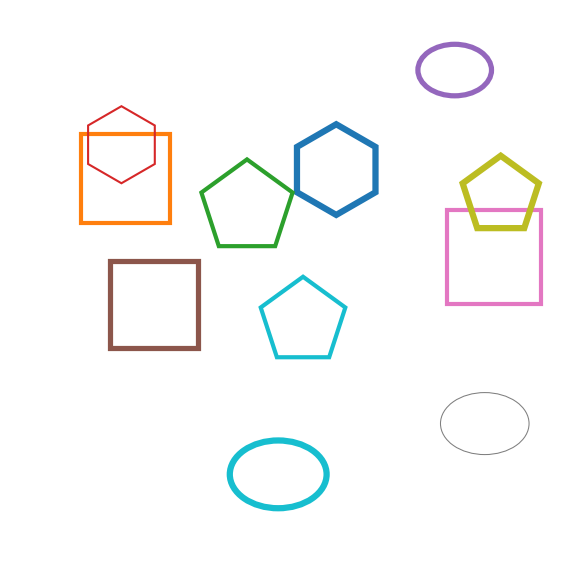[{"shape": "hexagon", "thickness": 3, "radius": 0.39, "center": [0.582, 0.705]}, {"shape": "square", "thickness": 2, "radius": 0.39, "center": [0.217, 0.689]}, {"shape": "pentagon", "thickness": 2, "radius": 0.42, "center": [0.428, 0.64]}, {"shape": "hexagon", "thickness": 1, "radius": 0.33, "center": [0.21, 0.749]}, {"shape": "oval", "thickness": 2.5, "radius": 0.32, "center": [0.787, 0.878]}, {"shape": "square", "thickness": 2.5, "radius": 0.38, "center": [0.267, 0.472]}, {"shape": "square", "thickness": 2, "radius": 0.41, "center": [0.855, 0.554]}, {"shape": "oval", "thickness": 0.5, "radius": 0.38, "center": [0.839, 0.266]}, {"shape": "pentagon", "thickness": 3, "radius": 0.35, "center": [0.867, 0.66]}, {"shape": "pentagon", "thickness": 2, "radius": 0.39, "center": [0.525, 0.443]}, {"shape": "oval", "thickness": 3, "radius": 0.42, "center": [0.482, 0.178]}]